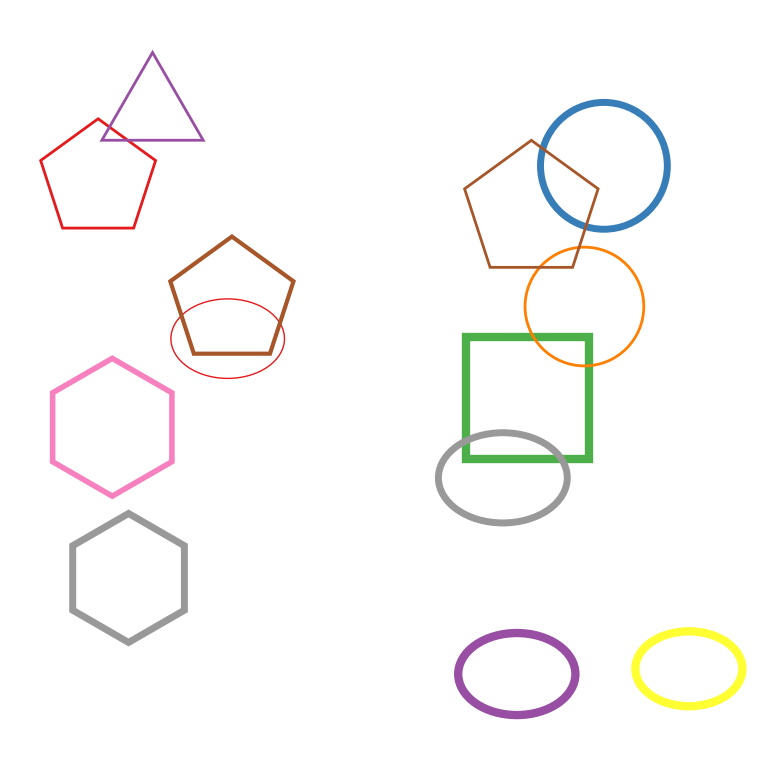[{"shape": "oval", "thickness": 0.5, "radius": 0.37, "center": [0.296, 0.56]}, {"shape": "pentagon", "thickness": 1, "radius": 0.39, "center": [0.127, 0.767]}, {"shape": "circle", "thickness": 2.5, "radius": 0.41, "center": [0.784, 0.785]}, {"shape": "square", "thickness": 3, "radius": 0.4, "center": [0.685, 0.483]}, {"shape": "triangle", "thickness": 1, "radius": 0.38, "center": [0.198, 0.856]}, {"shape": "oval", "thickness": 3, "radius": 0.38, "center": [0.671, 0.125]}, {"shape": "circle", "thickness": 1, "radius": 0.39, "center": [0.759, 0.602]}, {"shape": "oval", "thickness": 3, "radius": 0.35, "center": [0.895, 0.131]}, {"shape": "pentagon", "thickness": 1.5, "radius": 0.42, "center": [0.301, 0.609]}, {"shape": "pentagon", "thickness": 1, "radius": 0.46, "center": [0.69, 0.727]}, {"shape": "hexagon", "thickness": 2, "radius": 0.45, "center": [0.146, 0.445]}, {"shape": "hexagon", "thickness": 2.5, "radius": 0.42, "center": [0.167, 0.249]}, {"shape": "oval", "thickness": 2.5, "radius": 0.42, "center": [0.653, 0.379]}]